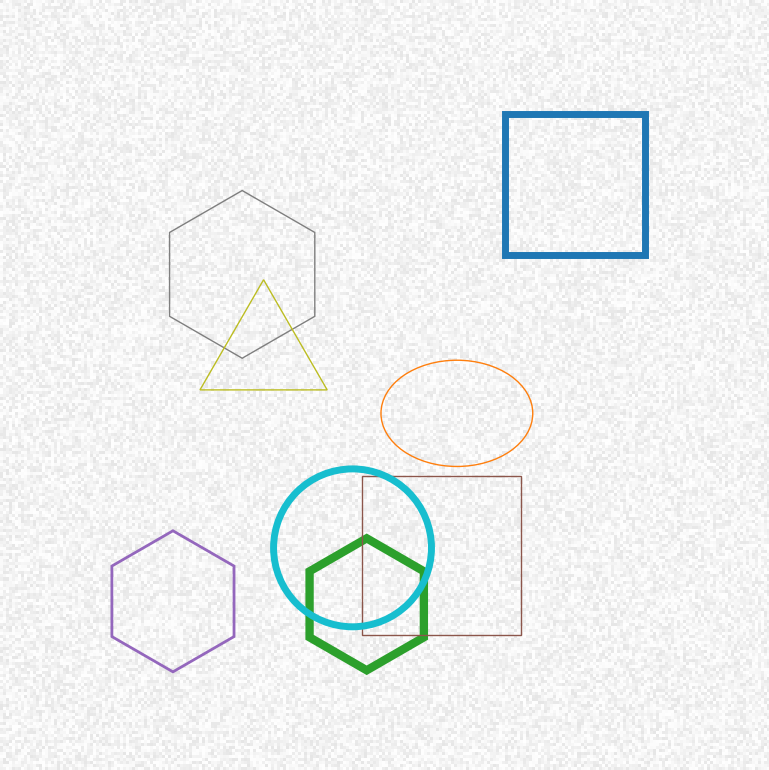[{"shape": "square", "thickness": 2.5, "radius": 0.46, "center": [0.746, 0.76]}, {"shape": "oval", "thickness": 0.5, "radius": 0.49, "center": [0.593, 0.463]}, {"shape": "hexagon", "thickness": 3, "radius": 0.43, "center": [0.476, 0.215]}, {"shape": "hexagon", "thickness": 1, "radius": 0.46, "center": [0.225, 0.219]}, {"shape": "square", "thickness": 0.5, "radius": 0.52, "center": [0.574, 0.278]}, {"shape": "hexagon", "thickness": 0.5, "radius": 0.54, "center": [0.315, 0.644]}, {"shape": "triangle", "thickness": 0.5, "radius": 0.48, "center": [0.342, 0.541]}, {"shape": "circle", "thickness": 2.5, "radius": 0.51, "center": [0.458, 0.289]}]